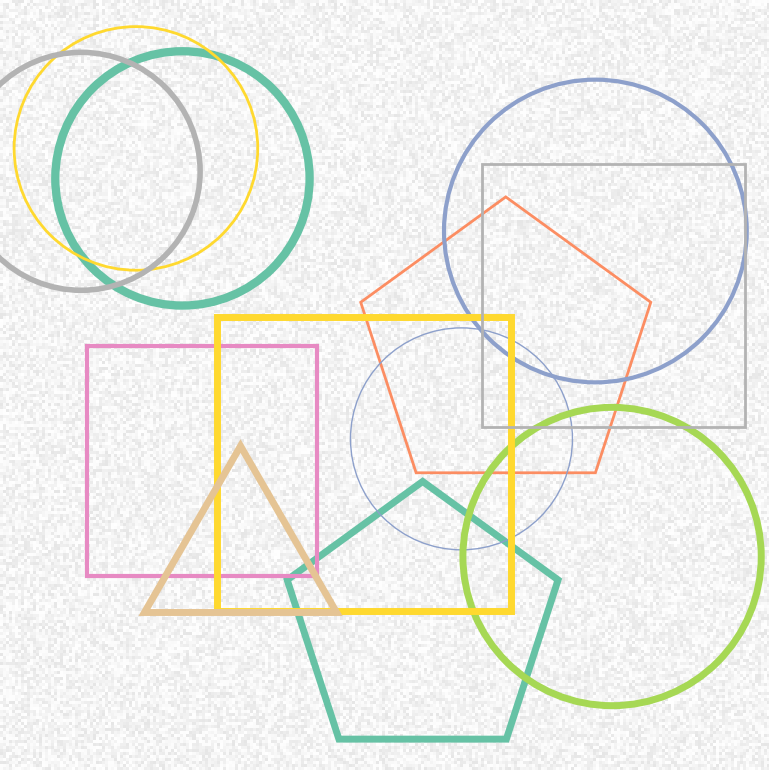[{"shape": "pentagon", "thickness": 2.5, "radius": 0.92, "center": [0.549, 0.19]}, {"shape": "circle", "thickness": 3, "radius": 0.83, "center": [0.237, 0.768]}, {"shape": "pentagon", "thickness": 1, "radius": 0.99, "center": [0.657, 0.546]}, {"shape": "circle", "thickness": 1.5, "radius": 0.98, "center": [0.773, 0.7]}, {"shape": "circle", "thickness": 0.5, "radius": 0.72, "center": [0.599, 0.43]}, {"shape": "square", "thickness": 1.5, "radius": 0.75, "center": [0.262, 0.401]}, {"shape": "circle", "thickness": 2.5, "radius": 0.97, "center": [0.795, 0.277]}, {"shape": "square", "thickness": 2.5, "radius": 0.96, "center": [0.472, 0.397]}, {"shape": "circle", "thickness": 1, "radius": 0.79, "center": [0.177, 0.807]}, {"shape": "triangle", "thickness": 2.5, "radius": 0.72, "center": [0.312, 0.277]}, {"shape": "circle", "thickness": 2, "radius": 0.77, "center": [0.105, 0.778]}, {"shape": "square", "thickness": 1, "radius": 0.85, "center": [0.797, 0.617]}]